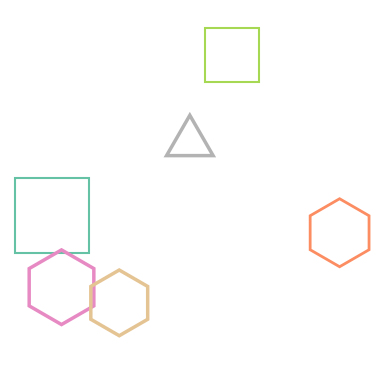[{"shape": "square", "thickness": 1.5, "radius": 0.48, "center": [0.135, 0.44]}, {"shape": "hexagon", "thickness": 2, "radius": 0.44, "center": [0.882, 0.395]}, {"shape": "hexagon", "thickness": 2.5, "radius": 0.48, "center": [0.16, 0.254]}, {"shape": "square", "thickness": 1.5, "radius": 0.35, "center": [0.603, 0.857]}, {"shape": "hexagon", "thickness": 2.5, "radius": 0.43, "center": [0.31, 0.213]}, {"shape": "triangle", "thickness": 2.5, "radius": 0.35, "center": [0.493, 0.631]}]